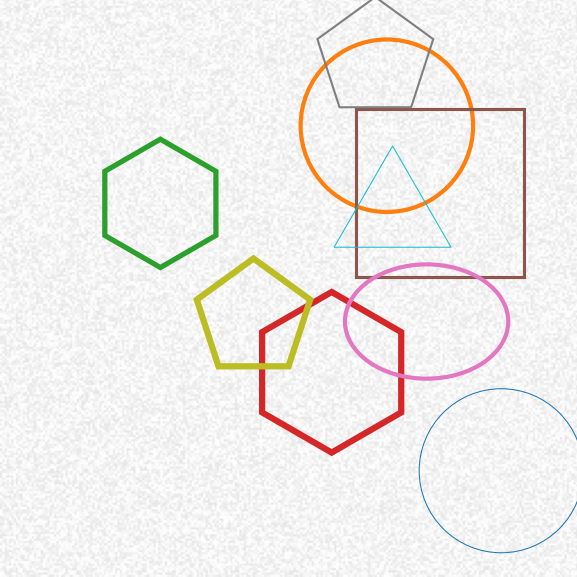[{"shape": "circle", "thickness": 0.5, "radius": 0.71, "center": [0.868, 0.184]}, {"shape": "circle", "thickness": 2, "radius": 0.75, "center": [0.67, 0.781]}, {"shape": "hexagon", "thickness": 2.5, "radius": 0.56, "center": [0.278, 0.647]}, {"shape": "hexagon", "thickness": 3, "radius": 0.7, "center": [0.574, 0.355]}, {"shape": "square", "thickness": 1.5, "radius": 0.73, "center": [0.761, 0.664]}, {"shape": "oval", "thickness": 2, "radius": 0.71, "center": [0.739, 0.442]}, {"shape": "pentagon", "thickness": 1, "radius": 0.53, "center": [0.65, 0.899]}, {"shape": "pentagon", "thickness": 3, "radius": 0.52, "center": [0.439, 0.448]}, {"shape": "triangle", "thickness": 0.5, "radius": 0.58, "center": [0.68, 0.629]}]